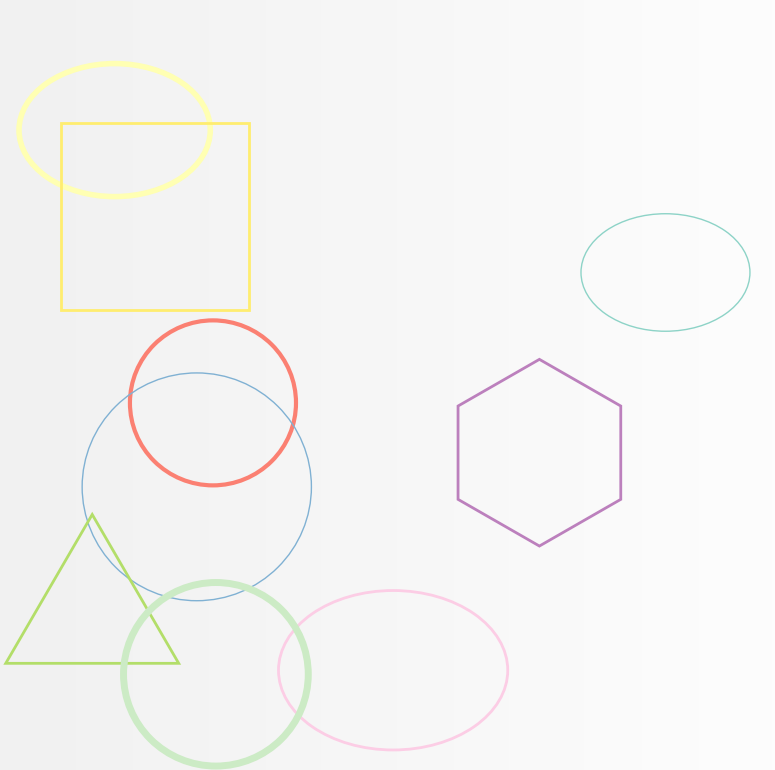[{"shape": "oval", "thickness": 0.5, "radius": 0.55, "center": [0.859, 0.646]}, {"shape": "oval", "thickness": 2, "radius": 0.62, "center": [0.148, 0.831]}, {"shape": "circle", "thickness": 1.5, "radius": 0.54, "center": [0.275, 0.477]}, {"shape": "circle", "thickness": 0.5, "radius": 0.74, "center": [0.254, 0.368]}, {"shape": "triangle", "thickness": 1, "radius": 0.64, "center": [0.119, 0.203]}, {"shape": "oval", "thickness": 1, "radius": 0.74, "center": [0.507, 0.13]}, {"shape": "hexagon", "thickness": 1, "radius": 0.61, "center": [0.696, 0.412]}, {"shape": "circle", "thickness": 2.5, "radius": 0.6, "center": [0.279, 0.124]}, {"shape": "square", "thickness": 1, "radius": 0.61, "center": [0.2, 0.719]}]